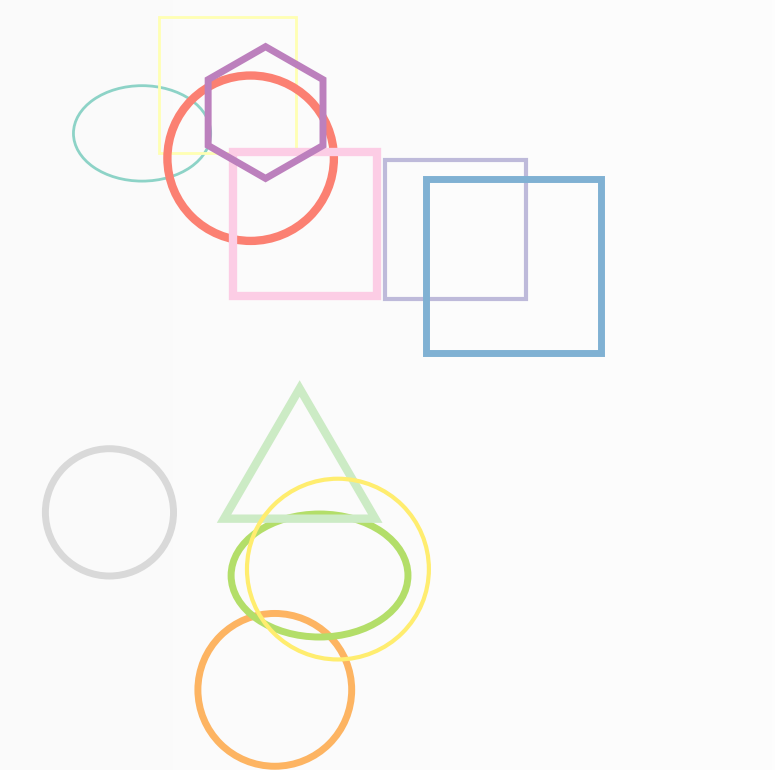[{"shape": "oval", "thickness": 1, "radius": 0.44, "center": [0.183, 0.827]}, {"shape": "square", "thickness": 1, "radius": 0.44, "center": [0.294, 0.89]}, {"shape": "square", "thickness": 1.5, "radius": 0.45, "center": [0.588, 0.702]}, {"shape": "circle", "thickness": 3, "radius": 0.54, "center": [0.323, 0.795]}, {"shape": "square", "thickness": 2.5, "radius": 0.57, "center": [0.662, 0.655]}, {"shape": "circle", "thickness": 2.5, "radius": 0.5, "center": [0.355, 0.104]}, {"shape": "oval", "thickness": 2.5, "radius": 0.57, "center": [0.412, 0.253]}, {"shape": "square", "thickness": 3, "radius": 0.47, "center": [0.393, 0.709]}, {"shape": "circle", "thickness": 2.5, "radius": 0.41, "center": [0.141, 0.335]}, {"shape": "hexagon", "thickness": 2.5, "radius": 0.43, "center": [0.343, 0.854]}, {"shape": "triangle", "thickness": 3, "radius": 0.56, "center": [0.387, 0.383]}, {"shape": "circle", "thickness": 1.5, "radius": 0.59, "center": [0.436, 0.261]}]